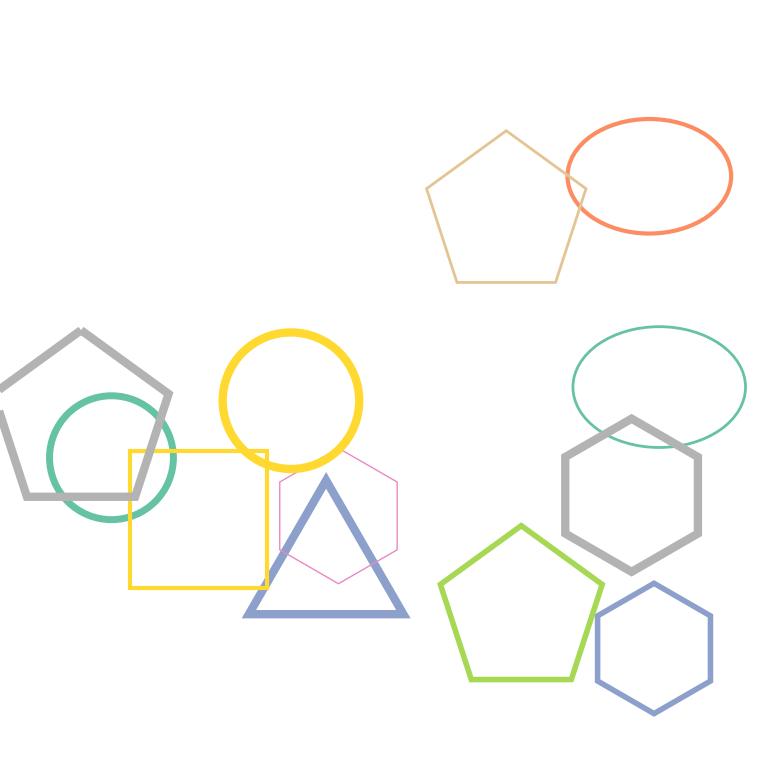[{"shape": "oval", "thickness": 1, "radius": 0.56, "center": [0.856, 0.497]}, {"shape": "circle", "thickness": 2.5, "radius": 0.4, "center": [0.145, 0.406]}, {"shape": "oval", "thickness": 1.5, "radius": 0.53, "center": [0.843, 0.771]}, {"shape": "hexagon", "thickness": 2, "radius": 0.42, "center": [0.849, 0.158]}, {"shape": "triangle", "thickness": 3, "radius": 0.58, "center": [0.424, 0.26]}, {"shape": "hexagon", "thickness": 0.5, "radius": 0.44, "center": [0.44, 0.33]}, {"shape": "pentagon", "thickness": 2, "radius": 0.55, "center": [0.677, 0.207]}, {"shape": "circle", "thickness": 3, "radius": 0.44, "center": [0.378, 0.48]}, {"shape": "square", "thickness": 1.5, "radius": 0.45, "center": [0.258, 0.325]}, {"shape": "pentagon", "thickness": 1, "radius": 0.54, "center": [0.657, 0.721]}, {"shape": "pentagon", "thickness": 3, "radius": 0.6, "center": [0.105, 0.452]}, {"shape": "hexagon", "thickness": 3, "radius": 0.5, "center": [0.82, 0.357]}]